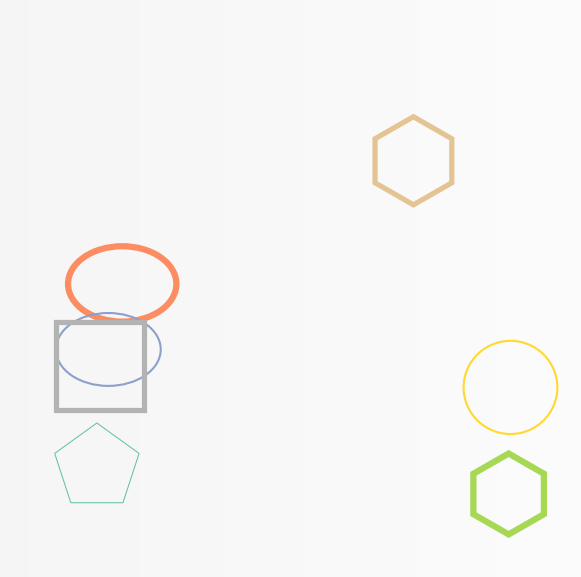[{"shape": "pentagon", "thickness": 0.5, "radius": 0.38, "center": [0.167, 0.19]}, {"shape": "oval", "thickness": 3, "radius": 0.47, "center": [0.21, 0.508]}, {"shape": "oval", "thickness": 1, "radius": 0.45, "center": [0.186, 0.394]}, {"shape": "hexagon", "thickness": 3, "radius": 0.35, "center": [0.875, 0.144]}, {"shape": "circle", "thickness": 1, "radius": 0.4, "center": [0.878, 0.328]}, {"shape": "hexagon", "thickness": 2.5, "radius": 0.38, "center": [0.711, 0.721]}, {"shape": "square", "thickness": 2.5, "radius": 0.38, "center": [0.172, 0.366]}]